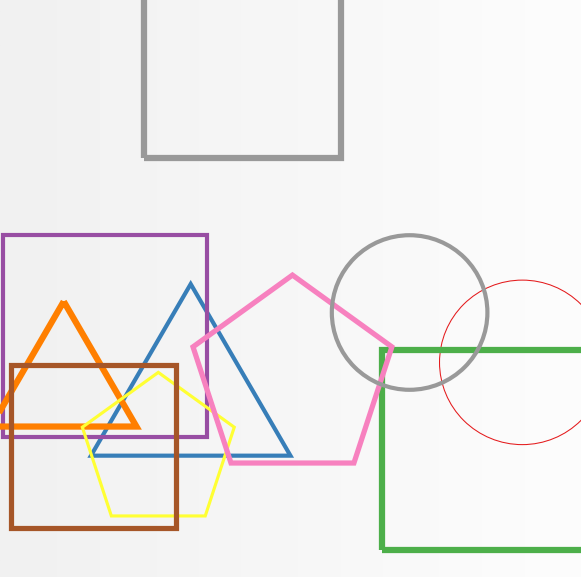[{"shape": "circle", "thickness": 0.5, "radius": 0.71, "center": [0.899, 0.372]}, {"shape": "triangle", "thickness": 2, "radius": 0.99, "center": [0.328, 0.309]}, {"shape": "square", "thickness": 3, "radius": 0.87, "center": [0.831, 0.22]}, {"shape": "square", "thickness": 2, "radius": 0.88, "center": [0.18, 0.417]}, {"shape": "triangle", "thickness": 3, "radius": 0.72, "center": [0.11, 0.333]}, {"shape": "pentagon", "thickness": 1.5, "radius": 0.69, "center": [0.272, 0.217]}, {"shape": "square", "thickness": 2.5, "radius": 0.71, "center": [0.161, 0.225]}, {"shape": "pentagon", "thickness": 2.5, "radius": 0.9, "center": [0.503, 0.343]}, {"shape": "square", "thickness": 3, "radius": 0.85, "center": [0.418, 0.895]}, {"shape": "circle", "thickness": 2, "radius": 0.67, "center": [0.705, 0.458]}]